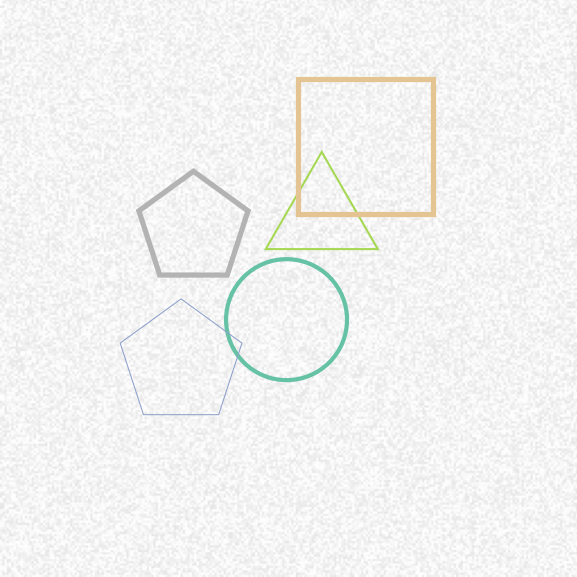[{"shape": "circle", "thickness": 2, "radius": 0.52, "center": [0.496, 0.446]}, {"shape": "pentagon", "thickness": 0.5, "radius": 0.55, "center": [0.314, 0.371]}, {"shape": "triangle", "thickness": 1, "radius": 0.56, "center": [0.557, 0.624]}, {"shape": "square", "thickness": 2.5, "radius": 0.58, "center": [0.633, 0.745]}, {"shape": "pentagon", "thickness": 2.5, "radius": 0.5, "center": [0.335, 0.603]}]